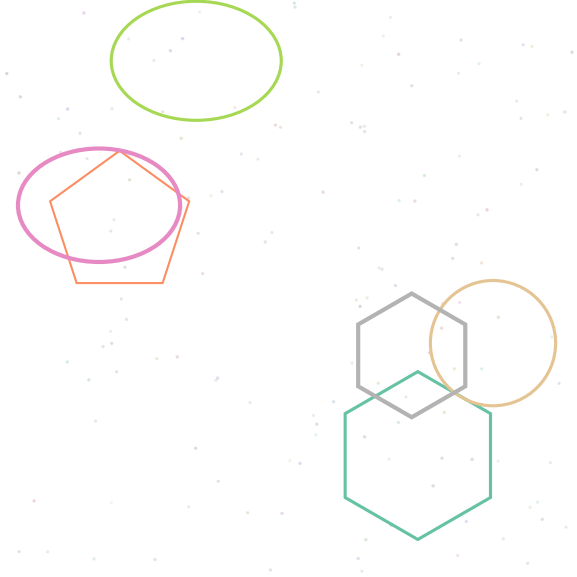[{"shape": "hexagon", "thickness": 1.5, "radius": 0.73, "center": [0.724, 0.21]}, {"shape": "pentagon", "thickness": 1, "radius": 0.63, "center": [0.207, 0.611]}, {"shape": "oval", "thickness": 2, "radius": 0.7, "center": [0.171, 0.644]}, {"shape": "oval", "thickness": 1.5, "radius": 0.74, "center": [0.34, 0.894]}, {"shape": "circle", "thickness": 1.5, "radius": 0.54, "center": [0.854, 0.405]}, {"shape": "hexagon", "thickness": 2, "radius": 0.54, "center": [0.713, 0.384]}]